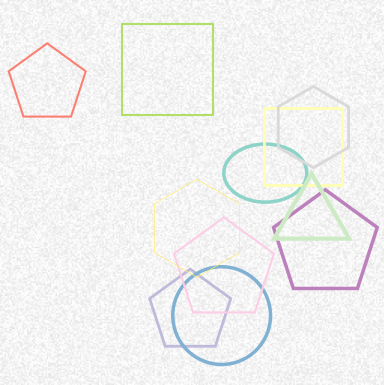[{"shape": "oval", "thickness": 2.5, "radius": 0.54, "center": [0.689, 0.55]}, {"shape": "square", "thickness": 2, "radius": 0.5, "center": [0.787, 0.62]}, {"shape": "pentagon", "thickness": 2, "radius": 0.55, "center": [0.494, 0.19]}, {"shape": "pentagon", "thickness": 1.5, "radius": 0.53, "center": [0.123, 0.782]}, {"shape": "circle", "thickness": 2.5, "radius": 0.63, "center": [0.576, 0.18]}, {"shape": "square", "thickness": 1.5, "radius": 0.59, "center": [0.435, 0.819]}, {"shape": "pentagon", "thickness": 1.5, "radius": 0.68, "center": [0.582, 0.299]}, {"shape": "hexagon", "thickness": 2, "radius": 0.53, "center": [0.814, 0.67]}, {"shape": "pentagon", "thickness": 2.5, "radius": 0.71, "center": [0.845, 0.365]}, {"shape": "triangle", "thickness": 3, "radius": 0.56, "center": [0.809, 0.436]}, {"shape": "hexagon", "thickness": 0.5, "radius": 0.64, "center": [0.512, 0.407]}]